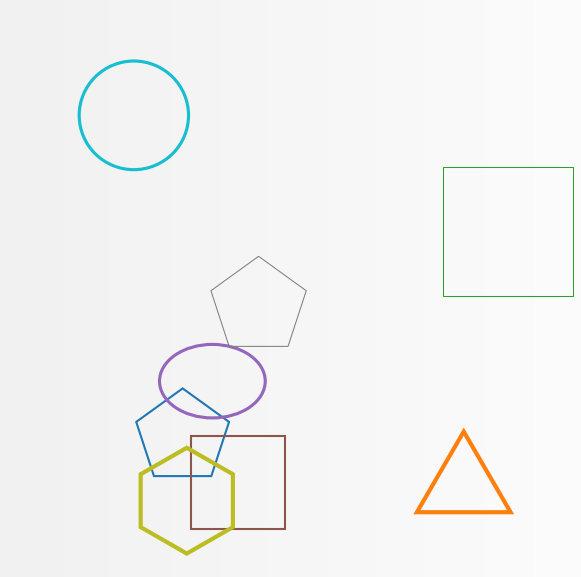[{"shape": "pentagon", "thickness": 1, "radius": 0.42, "center": [0.314, 0.243]}, {"shape": "triangle", "thickness": 2, "radius": 0.47, "center": [0.798, 0.159]}, {"shape": "square", "thickness": 0.5, "radius": 0.56, "center": [0.874, 0.598]}, {"shape": "oval", "thickness": 1.5, "radius": 0.45, "center": [0.365, 0.339]}, {"shape": "square", "thickness": 1, "radius": 0.4, "center": [0.409, 0.164]}, {"shape": "pentagon", "thickness": 0.5, "radius": 0.43, "center": [0.445, 0.469]}, {"shape": "hexagon", "thickness": 2, "radius": 0.46, "center": [0.321, 0.132]}, {"shape": "circle", "thickness": 1.5, "radius": 0.47, "center": [0.23, 0.799]}]